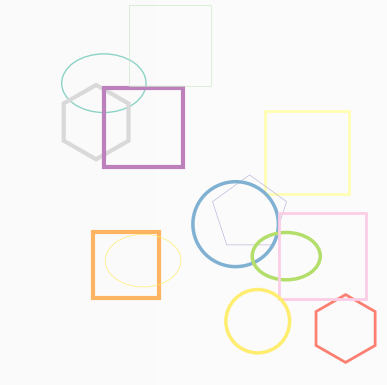[{"shape": "oval", "thickness": 1, "radius": 0.54, "center": [0.268, 0.784]}, {"shape": "square", "thickness": 2, "radius": 0.54, "center": [0.792, 0.604]}, {"shape": "pentagon", "thickness": 0.5, "radius": 0.5, "center": [0.644, 0.445]}, {"shape": "hexagon", "thickness": 2, "radius": 0.44, "center": [0.892, 0.147]}, {"shape": "circle", "thickness": 2.5, "radius": 0.55, "center": [0.608, 0.418]}, {"shape": "square", "thickness": 3, "radius": 0.43, "center": [0.326, 0.311]}, {"shape": "oval", "thickness": 2.5, "radius": 0.44, "center": [0.739, 0.335]}, {"shape": "square", "thickness": 2, "radius": 0.56, "center": [0.833, 0.334]}, {"shape": "hexagon", "thickness": 3, "radius": 0.48, "center": [0.248, 0.683]}, {"shape": "square", "thickness": 3, "radius": 0.51, "center": [0.37, 0.668]}, {"shape": "square", "thickness": 0.5, "radius": 0.53, "center": [0.439, 0.882]}, {"shape": "oval", "thickness": 0.5, "radius": 0.49, "center": [0.369, 0.323]}, {"shape": "circle", "thickness": 2.5, "radius": 0.41, "center": [0.665, 0.166]}]